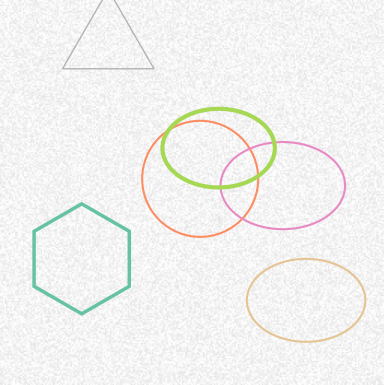[{"shape": "hexagon", "thickness": 2.5, "radius": 0.71, "center": [0.212, 0.328]}, {"shape": "circle", "thickness": 1.5, "radius": 0.75, "center": [0.52, 0.535]}, {"shape": "oval", "thickness": 1.5, "radius": 0.81, "center": [0.735, 0.518]}, {"shape": "oval", "thickness": 3, "radius": 0.73, "center": [0.568, 0.615]}, {"shape": "oval", "thickness": 1.5, "radius": 0.77, "center": [0.795, 0.22]}, {"shape": "triangle", "thickness": 1, "radius": 0.69, "center": [0.281, 0.89]}]